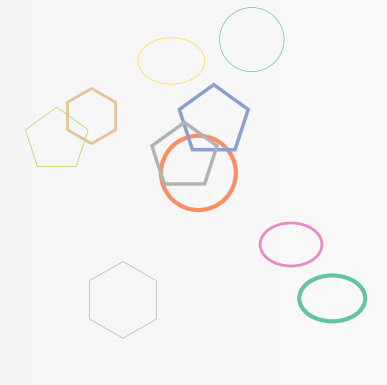[{"shape": "oval", "thickness": 3, "radius": 0.43, "center": [0.857, 0.225]}, {"shape": "circle", "thickness": 0.5, "radius": 0.42, "center": [0.65, 0.897]}, {"shape": "circle", "thickness": 3, "radius": 0.48, "center": [0.512, 0.551]}, {"shape": "pentagon", "thickness": 2.5, "radius": 0.47, "center": [0.552, 0.687]}, {"shape": "oval", "thickness": 2, "radius": 0.4, "center": [0.751, 0.365]}, {"shape": "pentagon", "thickness": 0.5, "radius": 0.43, "center": [0.147, 0.636]}, {"shape": "oval", "thickness": 0.5, "radius": 0.43, "center": [0.442, 0.842]}, {"shape": "hexagon", "thickness": 2, "radius": 0.36, "center": [0.236, 0.699]}, {"shape": "pentagon", "thickness": 2.5, "radius": 0.44, "center": [0.476, 0.594]}, {"shape": "hexagon", "thickness": 0.5, "radius": 0.5, "center": [0.317, 0.221]}]